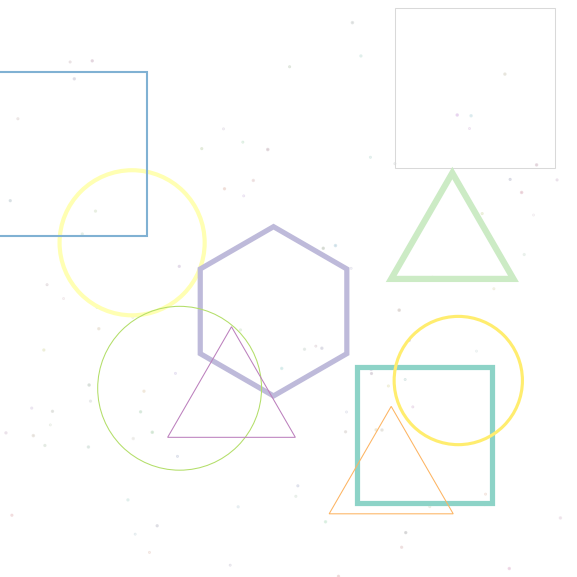[{"shape": "square", "thickness": 2.5, "radius": 0.59, "center": [0.735, 0.246]}, {"shape": "circle", "thickness": 2, "radius": 0.63, "center": [0.229, 0.579]}, {"shape": "hexagon", "thickness": 2.5, "radius": 0.73, "center": [0.474, 0.46]}, {"shape": "square", "thickness": 1, "radius": 0.71, "center": [0.112, 0.732]}, {"shape": "triangle", "thickness": 0.5, "radius": 0.62, "center": [0.677, 0.171]}, {"shape": "circle", "thickness": 0.5, "radius": 0.71, "center": [0.311, 0.327]}, {"shape": "square", "thickness": 0.5, "radius": 0.69, "center": [0.822, 0.847]}, {"shape": "triangle", "thickness": 0.5, "radius": 0.64, "center": [0.401, 0.306]}, {"shape": "triangle", "thickness": 3, "radius": 0.61, "center": [0.783, 0.577]}, {"shape": "circle", "thickness": 1.5, "radius": 0.56, "center": [0.794, 0.34]}]